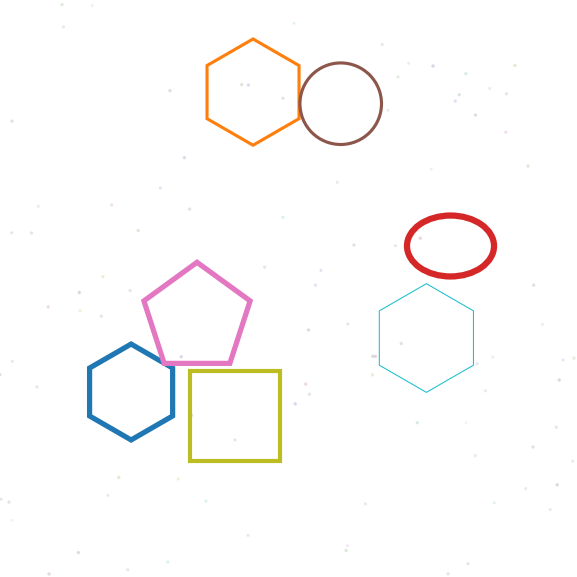[{"shape": "hexagon", "thickness": 2.5, "radius": 0.42, "center": [0.227, 0.32]}, {"shape": "hexagon", "thickness": 1.5, "radius": 0.46, "center": [0.438, 0.84]}, {"shape": "oval", "thickness": 3, "radius": 0.38, "center": [0.78, 0.573]}, {"shape": "circle", "thickness": 1.5, "radius": 0.35, "center": [0.59, 0.82]}, {"shape": "pentagon", "thickness": 2.5, "radius": 0.48, "center": [0.341, 0.448]}, {"shape": "square", "thickness": 2, "radius": 0.39, "center": [0.408, 0.279]}, {"shape": "hexagon", "thickness": 0.5, "radius": 0.47, "center": [0.738, 0.414]}]